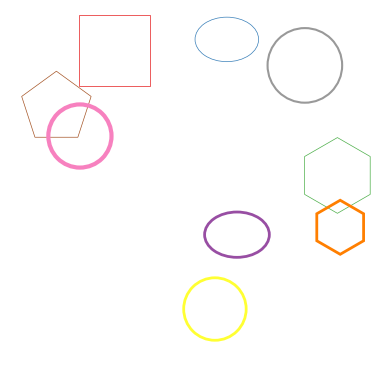[{"shape": "square", "thickness": 0.5, "radius": 0.46, "center": [0.297, 0.869]}, {"shape": "oval", "thickness": 0.5, "radius": 0.41, "center": [0.589, 0.898]}, {"shape": "hexagon", "thickness": 0.5, "radius": 0.49, "center": [0.876, 0.544]}, {"shape": "oval", "thickness": 2, "radius": 0.42, "center": [0.616, 0.39]}, {"shape": "hexagon", "thickness": 2, "radius": 0.35, "center": [0.884, 0.41]}, {"shape": "circle", "thickness": 2, "radius": 0.41, "center": [0.558, 0.197]}, {"shape": "pentagon", "thickness": 0.5, "radius": 0.47, "center": [0.146, 0.72]}, {"shape": "circle", "thickness": 3, "radius": 0.41, "center": [0.208, 0.647]}, {"shape": "circle", "thickness": 1.5, "radius": 0.48, "center": [0.792, 0.83]}]